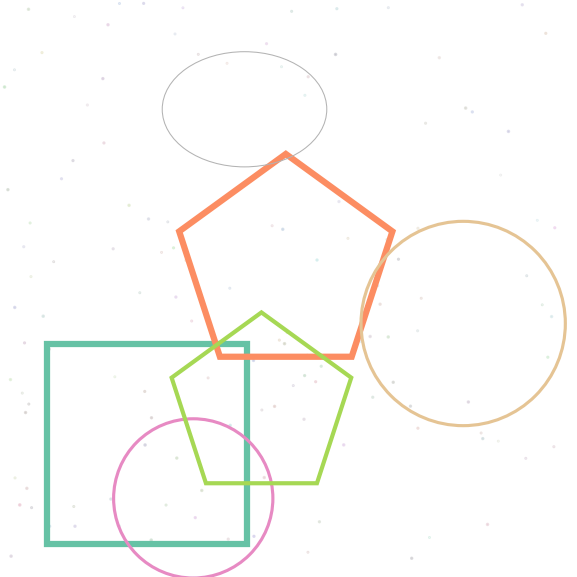[{"shape": "square", "thickness": 3, "radius": 0.87, "center": [0.254, 0.231]}, {"shape": "pentagon", "thickness": 3, "radius": 0.97, "center": [0.495, 0.538]}, {"shape": "circle", "thickness": 1.5, "radius": 0.69, "center": [0.335, 0.136]}, {"shape": "pentagon", "thickness": 2, "radius": 0.82, "center": [0.453, 0.295]}, {"shape": "circle", "thickness": 1.5, "radius": 0.88, "center": [0.802, 0.439]}, {"shape": "oval", "thickness": 0.5, "radius": 0.71, "center": [0.423, 0.81]}]